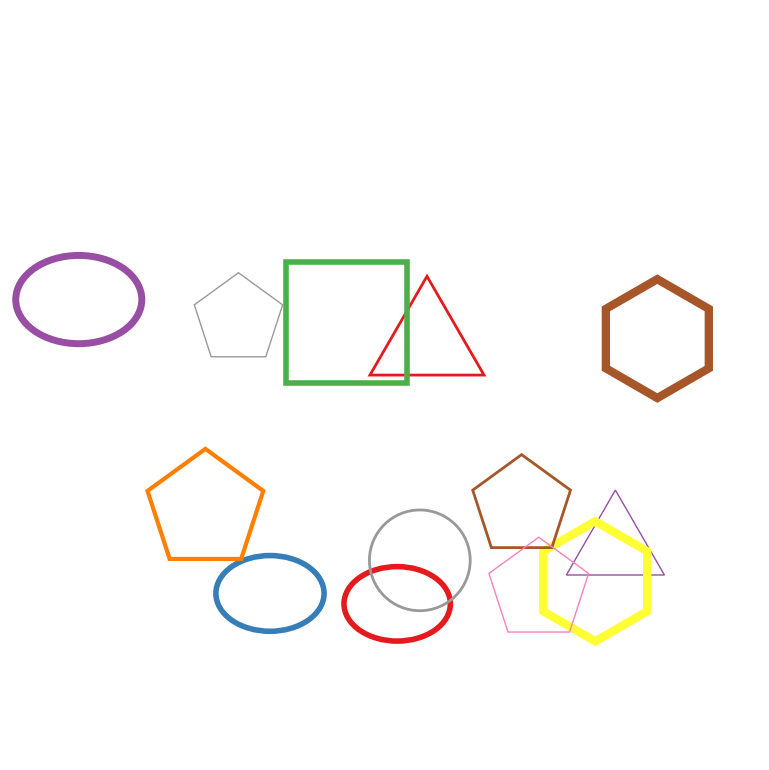[{"shape": "triangle", "thickness": 1, "radius": 0.43, "center": [0.555, 0.556]}, {"shape": "oval", "thickness": 2, "radius": 0.35, "center": [0.516, 0.216]}, {"shape": "oval", "thickness": 2, "radius": 0.35, "center": [0.351, 0.229]}, {"shape": "square", "thickness": 2, "radius": 0.39, "center": [0.45, 0.581]}, {"shape": "oval", "thickness": 2.5, "radius": 0.41, "center": [0.102, 0.611]}, {"shape": "triangle", "thickness": 0.5, "radius": 0.37, "center": [0.799, 0.29]}, {"shape": "pentagon", "thickness": 1.5, "radius": 0.4, "center": [0.267, 0.338]}, {"shape": "hexagon", "thickness": 3, "radius": 0.39, "center": [0.773, 0.245]}, {"shape": "hexagon", "thickness": 3, "radius": 0.39, "center": [0.854, 0.56]}, {"shape": "pentagon", "thickness": 1, "radius": 0.33, "center": [0.677, 0.343]}, {"shape": "pentagon", "thickness": 0.5, "radius": 0.34, "center": [0.7, 0.234]}, {"shape": "circle", "thickness": 1, "radius": 0.33, "center": [0.545, 0.272]}, {"shape": "pentagon", "thickness": 0.5, "radius": 0.3, "center": [0.31, 0.585]}]